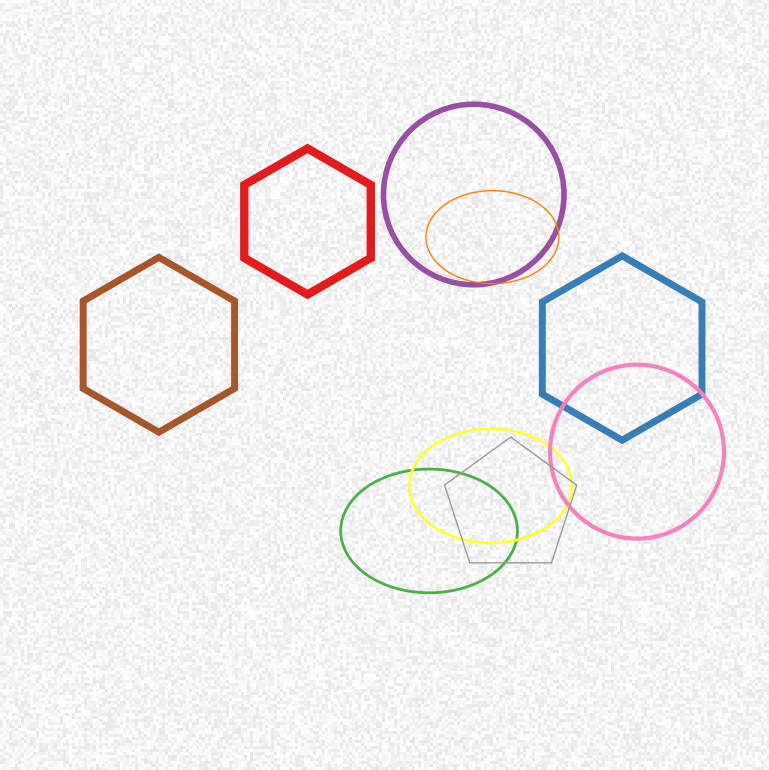[{"shape": "hexagon", "thickness": 3, "radius": 0.47, "center": [0.399, 0.712]}, {"shape": "hexagon", "thickness": 2.5, "radius": 0.6, "center": [0.808, 0.548]}, {"shape": "oval", "thickness": 1, "radius": 0.57, "center": [0.557, 0.31]}, {"shape": "circle", "thickness": 2, "radius": 0.59, "center": [0.615, 0.747]}, {"shape": "oval", "thickness": 0.5, "radius": 0.43, "center": [0.64, 0.692]}, {"shape": "oval", "thickness": 1, "radius": 0.53, "center": [0.637, 0.369]}, {"shape": "hexagon", "thickness": 2.5, "radius": 0.57, "center": [0.206, 0.552]}, {"shape": "circle", "thickness": 1.5, "radius": 0.56, "center": [0.827, 0.413]}, {"shape": "pentagon", "thickness": 0.5, "radius": 0.45, "center": [0.663, 0.342]}]